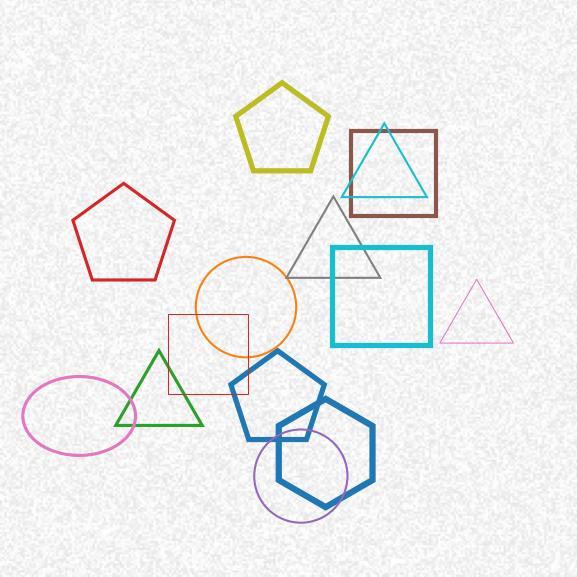[{"shape": "hexagon", "thickness": 3, "radius": 0.47, "center": [0.564, 0.215]}, {"shape": "pentagon", "thickness": 2.5, "radius": 0.43, "center": [0.481, 0.307]}, {"shape": "circle", "thickness": 1, "radius": 0.43, "center": [0.426, 0.467]}, {"shape": "triangle", "thickness": 1.5, "radius": 0.43, "center": [0.275, 0.306]}, {"shape": "pentagon", "thickness": 1.5, "radius": 0.46, "center": [0.214, 0.589]}, {"shape": "square", "thickness": 0.5, "radius": 0.35, "center": [0.36, 0.386]}, {"shape": "circle", "thickness": 1, "radius": 0.4, "center": [0.521, 0.175]}, {"shape": "square", "thickness": 2, "radius": 0.37, "center": [0.682, 0.699]}, {"shape": "oval", "thickness": 1.5, "radius": 0.49, "center": [0.137, 0.279]}, {"shape": "triangle", "thickness": 0.5, "radius": 0.37, "center": [0.825, 0.442]}, {"shape": "triangle", "thickness": 1, "radius": 0.47, "center": [0.577, 0.565]}, {"shape": "pentagon", "thickness": 2.5, "radius": 0.42, "center": [0.488, 0.772]}, {"shape": "triangle", "thickness": 1, "radius": 0.43, "center": [0.665, 0.7]}, {"shape": "square", "thickness": 2.5, "radius": 0.42, "center": [0.659, 0.486]}]